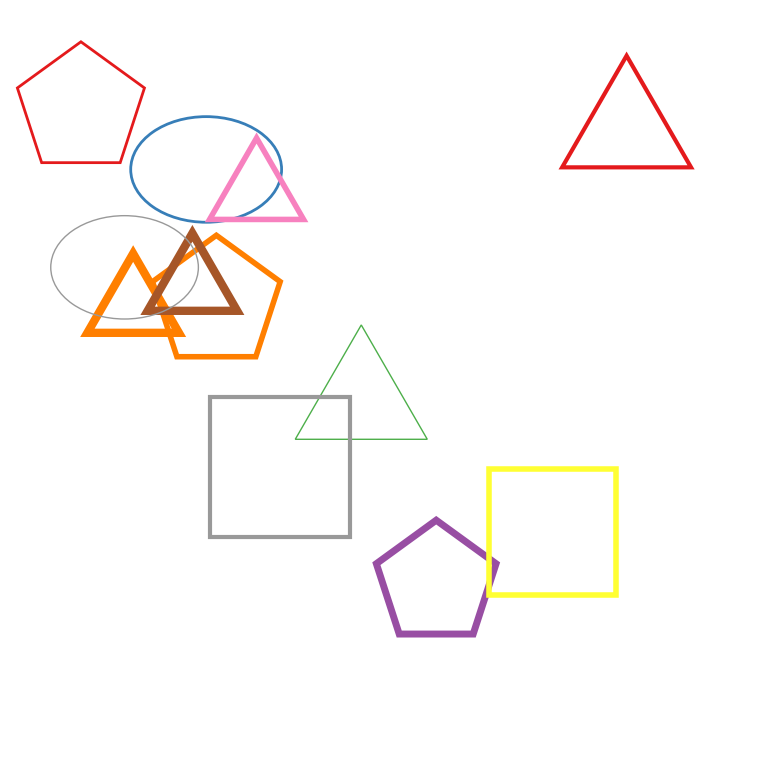[{"shape": "triangle", "thickness": 1.5, "radius": 0.48, "center": [0.814, 0.831]}, {"shape": "pentagon", "thickness": 1, "radius": 0.43, "center": [0.105, 0.859]}, {"shape": "oval", "thickness": 1, "radius": 0.49, "center": [0.268, 0.78]}, {"shape": "triangle", "thickness": 0.5, "radius": 0.49, "center": [0.469, 0.479]}, {"shape": "pentagon", "thickness": 2.5, "radius": 0.41, "center": [0.567, 0.243]}, {"shape": "triangle", "thickness": 3, "radius": 0.34, "center": [0.173, 0.602]}, {"shape": "pentagon", "thickness": 2, "radius": 0.44, "center": [0.281, 0.607]}, {"shape": "square", "thickness": 2, "radius": 0.41, "center": [0.717, 0.309]}, {"shape": "triangle", "thickness": 3, "radius": 0.34, "center": [0.25, 0.63]}, {"shape": "triangle", "thickness": 2, "radius": 0.35, "center": [0.333, 0.75]}, {"shape": "square", "thickness": 1.5, "radius": 0.46, "center": [0.364, 0.393]}, {"shape": "oval", "thickness": 0.5, "radius": 0.48, "center": [0.162, 0.653]}]